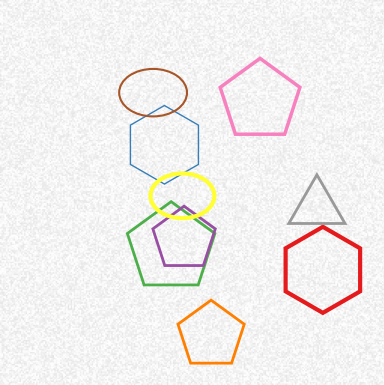[{"shape": "hexagon", "thickness": 3, "radius": 0.56, "center": [0.839, 0.299]}, {"shape": "hexagon", "thickness": 1, "radius": 0.51, "center": [0.427, 0.624]}, {"shape": "pentagon", "thickness": 2, "radius": 0.6, "center": [0.445, 0.357]}, {"shape": "pentagon", "thickness": 2, "radius": 0.43, "center": [0.478, 0.379]}, {"shape": "pentagon", "thickness": 2, "radius": 0.45, "center": [0.548, 0.13]}, {"shape": "oval", "thickness": 3, "radius": 0.42, "center": [0.474, 0.491]}, {"shape": "oval", "thickness": 1.5, "radius": 0.44, "center": [0.398, 0.759]}, {"shape": "pentagon", "thickness": 2.5, "radius": 0.54, "center": [0.675, 0.739]}, {"shape": "triangle", "thickness": 2, "radius": 0.42, "center": [0.823, 0.462]}]